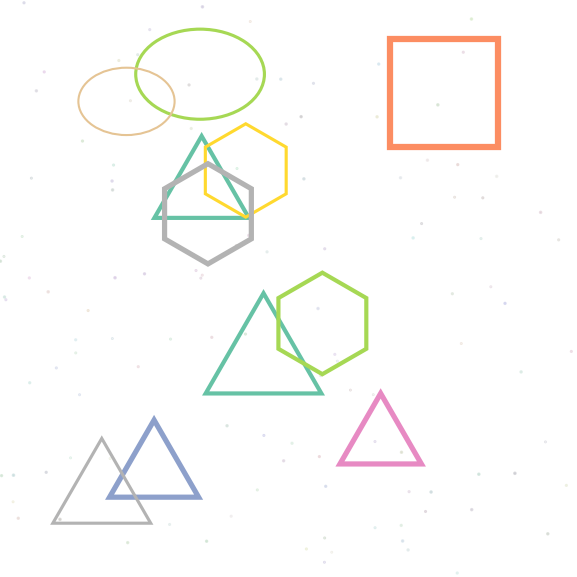[{"shape": "triangle", "thickness": 2, "radius": 0.47, "center": [0.349, 0.669]}, {"shape": "triangle", "thickness": 2, "radius": 0.58, "center": [0.456, 0.376]}, {"shape": "square", "thickness": 3, "radius": 0.47, "center": [0.769, 0.839]}, {"shape": "triangle", "thickness": 2.5, "radius": 0.45, "center": [0.267, 0.183]}, {"shape": "triangle", "thickness": 2.5, "radius": 0.41, "center": [0.659, 0.236]}, {"shape": "oval", "thickness": 1.5, "radius": 0.56, "center": [0.346, 0.871]}, {"shape": "hexagon", "thickness": 2, "radius": 0.44, "center": [0.558, 0.439]}, {"shape": "hexagon", "thickness": 1.5, "radius": 0.4, "center": [0.426, 0.704]}, {"shape": "oval", "thickness": 1, "radius": 0.42, "center": [0.219, 0.824]}, {"shape": "hexagon", "thickness": 2.5, "radius": 0.43, "center": [0.36, 0.629]}, {"shape": "triangle", "thickness": 1.5, "radius": 0.49, "center": [0.176, 0.142]}]